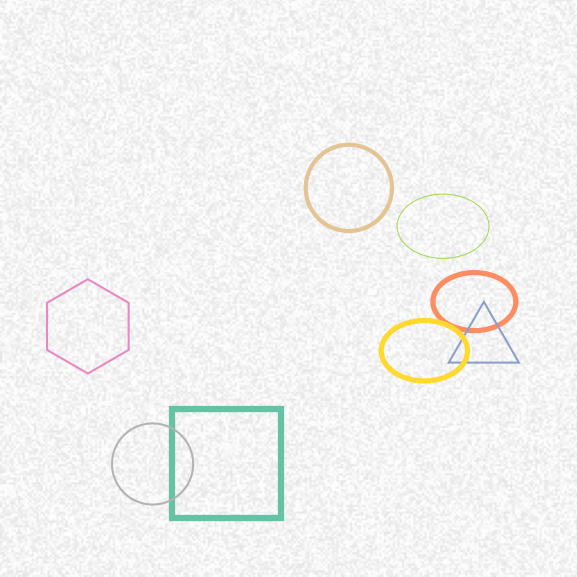[{"shape": "square", "thickness": 3, "radius": 0.47, "center": [0.392, 0.197]}, {"shape": "oval", "thickness": 2.5, "radius": 0.36, "center": [0.821, 0.477]}, {"shape": "triangle", "thickness": 1, "radius": 0.35, "center": [0.838, 0.406]}, {"shape": "hexagon", "thickness": 1, "radius": 0.41, "center": [0.152, 0.434]}, {"shape": "oval", "thickness": 0.5, "radius": 0.4, "center": [0.767, 0.607]}, {"shape": "oval", "thickness": 2.5, "radius": 0.37, "center": [0.735, 0.392]}, {"shape": "circle", "thickness": 2, "radius": 0.37, "center": [0.604, 0.674]}, {"shape": "circle", "thickness": 1, "radius": 0.35, "center": [0.264, 0.196]}]